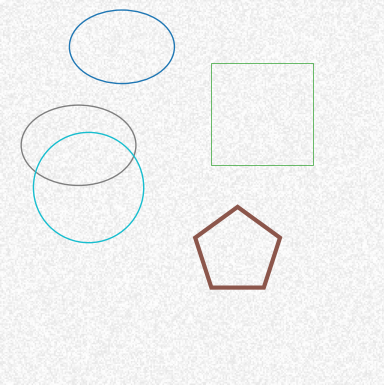[{"shape": "oval", "thickness": 1, "radius": 0.68, "center": [0.317, 0.878]}, {"shape": "square", "thickness": 0.5, "radius": 0.66, "center": [0.681, 0.704]}, {"shape": "pentagon", "thickness": 3, "radius": 0.58, "center": [0.617, 0.347]}, {"shape": "oval", "thickness": 1, "radius": 0.75, "center": [0.204, 0.623]}, {"shape": "circle", "thickness": 1, "radius": 0.72, "center": [0.23, 0.513]}]